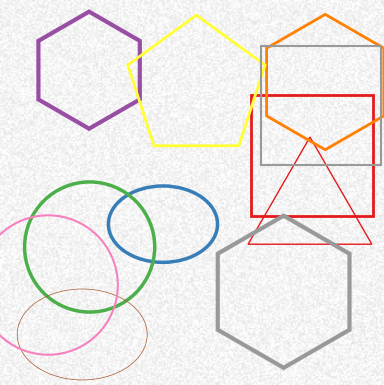[{"shape": "square", "thickness": 2, "radius": 0.79, "center": [0.811, 0.597]}, {"shape": "triangle", "thickness": 1, "radius": 0.93, "center": [0.805, 0.458]}, {"shape": "oval", "thickness": 2.5, "radius": 0.71, "center": [0.423, 0.418]}, {"shape": "circle", "thickness": 2.5, "radius": 0.84, "center": [0.233, 0.358]}, {"shape": "hexagon", "thickness": 3, "radius": 0.76, "center": [0.231, 0.818]}, {"shape": "hexagon", "thickness": 2, "radius": 0.88, "center": [0.845, 0.787]}, {"shape": "pentagon", "thickness": 2, "radius": 0.94, "center": [0.51, 0.773]}, {"shape": "oval", "thickness": 0.5, "radius": 0.84, "center": [0.214, 0.131]}, {"shape": "circle", "thickness": 1.5, "radius": 0.91, "center": [0.125, 0.26]}, {"shape": "square", "thickness": 1.5, "radius": 0.78, "center": [0.834, 0.726]}, {"shape": "hexagon", "thickness": 3, "radius": 0.99, "center": [0.737, 0.242]}]